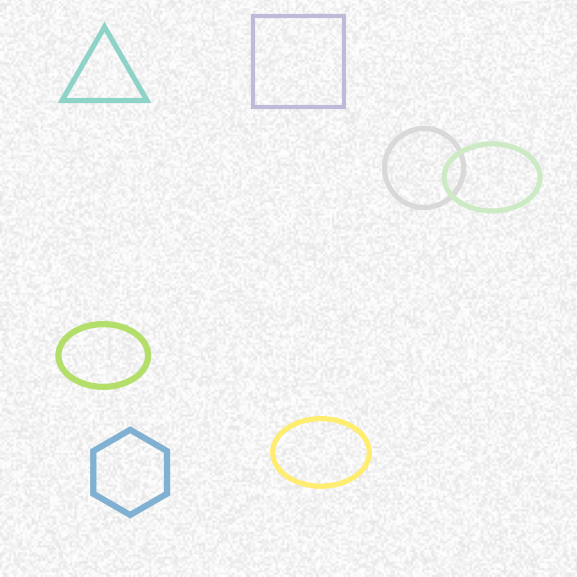[{"shape": "triangle", "thickness": 2.5, "radius": 0.42, "center": [0.181, 0.868]}, {"shape": "square", "thickness": 2, "radius": 0.39, "center": [0.517, 0.893]}, {"shape": "hexagon", "thickness": 3, "radius": 0.37, "center": [0.225, 0.181]}, {"shape": "oval", "thickness": 3, "radius": 0.39, "center": [0.179, 0.384]}, {"shape": "circle", "thickness": 2.5, "radius": 0.34, "center": [0.734, 0.708]}, {"shape": "oval", "thickness": 2.5, "radius": 0.41, "center": [0.852, 0.692]}, {"shape": "oval", "thickness": 2.5, "radius": 0.42, "center": [0.556, 0.216]}]